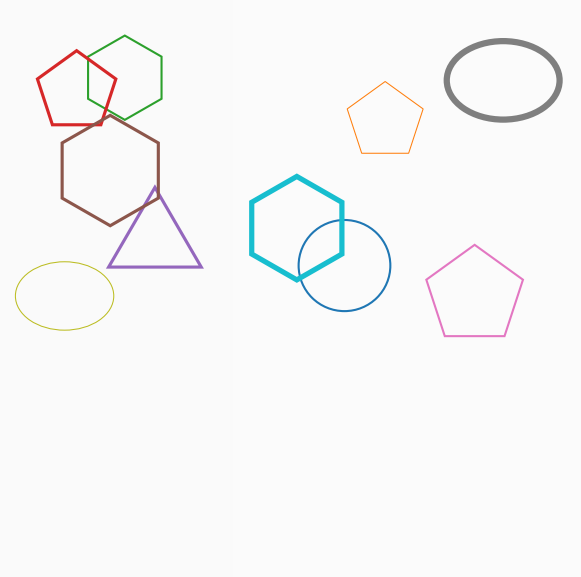[{"shape": "circle", "thickness": 1, "radius": 0.39, "center": [0.593, 0.539]}, {"shape": "pentagon", "thickness": 0.5, "radius": 0.34, "center": [0.663, 0.789]}, {"shape": "hexagon", "thickness": 1, "radius": 0.36, "center": [0.215, 0.865]}, {"shape": "pentagon", "thickness": 1.5, "radius": 0.35, "center": [0.132, 0.84]}, {"shape": "triangle", "thickness": 1.5, "radius": 0.46, "center": [0.267, 0.583]}, {"shape": "hexagon", "thickness": 1.5, "radius": 0.48, "center": [0.19, 0.704]}, {"shape": "pentagon", "thickness": 1, "radius": 0.44, "center": [0.817, 0.488]}, {"shape": "oval", "thickness": 3, "radius": 0.49, "center": [0.866, 0.86]}, {"shape": "oval", "thickness": 0.5, "radius": 0.42, "center": [0.111, 0.487]}, {"shape": "hexagon", "thickness": 2.5, "radius": 0.45, "center": [0.511, 0.604]}]